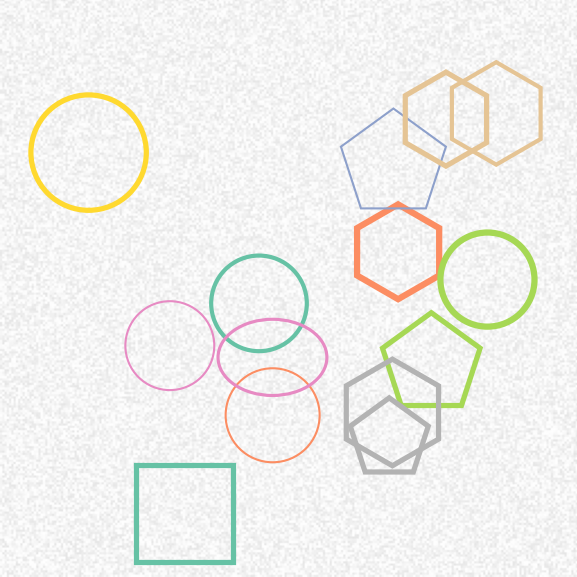[{"shape": "square", "thickness": 2.5, "radius": 0.42, "center": [0.32, 0.11]}, {"shape": "circle", "thickness": 2, "radius": 0.41, "center": [0.448, 0.474]}, {"shape": "circle", "thickness": 1, "radius": 0.41, "center": [0.472, 0.28]}, {"shape": "hexagon", "thickness": 3, "radius": 0.41, "center": [0.689, 0.563]}, {"shape": "pentagon", "thickness": 1, "radius": 0.48, "center": [0.681, 0.716]}, {"shape": "circle", "thickness": 1, "radius": 0.38, "center": [0.294, 0.401]}, {"shape": "oval", "thickness": 1.5, "radius": 0.47, "center": [0.472, 0.38]}, {"shape": "circle", "thickness": 3, "radius": 0.41, "center": [0.844, 0.515]}, {"shape": "pentagon", "thickness": 2.5, "radius": 0.44, "center": [0.747, 0.369]}, {"shape": "circle", "thickness": 2.5, "radius": 0.5, "center": [0.153, 0.735]}, {"shape": "hexagon", "thickness": 2.5, "radius": 0.41, "center": [0.772, 0.793]}, {"shape": "hexagon", "thickness": 2, "radius": 0.44, "center": [0.859, 0.803]}, {"shape": "pentagon", "thickness": 2.5, "radius": 0.35, "center": [0.674, 0.239]}, {"shape": "hexagon", "thickness": 2.5, "radius": 0.46, "center": [0.679, 0.285]}]